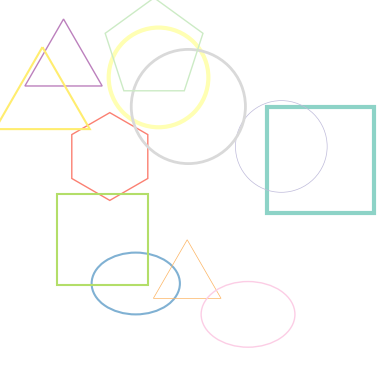[{"shape": "square", "thickness": 3, "radius": 0.69, "center": [0.832, 0.584]}, {"shape": "circle", "thickness": 3, "radius": 0.65, "center": [0.412, 0.799]}, {"shape": "circle", "thickness": 0.5, "radius": 0.6, "center": [0.731, 0.62]}, {"shape": "hexagon", "thickness": 1, "radius": 0.57, "center": [0.285, 0.593]}, {"shape": "oval", "thickness": 1.5, "radius": 0.57, "center": [0.353, 0.264]}, {"shape": "triangle", "thickness": 0.5, "radius": 0.51, "center": [0.486, 0.276]}, {"shape": "square", "thickness": 1.5, "radius": 0.6, "center": [0.266, 0.378]}, {"shape": "oval", "thickness": 1, "radius": 0.61, "center": [0.644, 0.183]}, {"shape": "circle", "thickness": 2, "radius": 0.74, "center": [0.489, 0.723]}, {"shape": "triangle", "thickness": 1, "radius": 0.58, "center": [0.165, 0.835]}, {"shape": "pentagon", "thickness": 1, "radius": 0.67, "center": [0.4, 0.872]}, {"shape": "triangle", "thickness": 1.5, "radius": 0.71, "center": [0.11, 0.736]}]